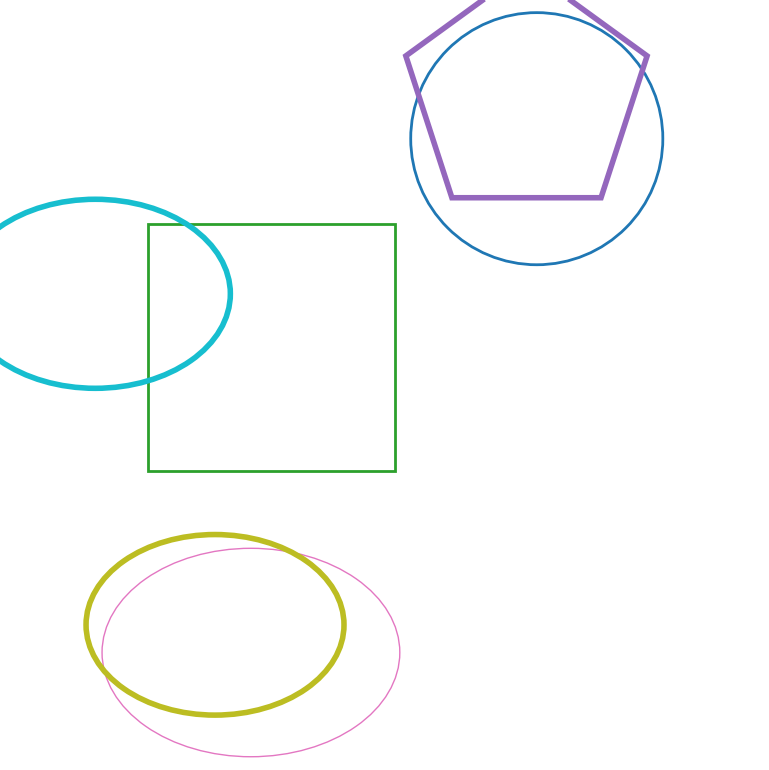[{"shape": "circle", "thickness": 1, "radius": 0.82, "center": [0.697, 0.82]}, {"shape": "square", "thickness": 1, "radius": 0.8, "center": [0.353, 0.549]}, {"shape": "pentagon", "thickness": 2, "radius": 0.82, "center": [0.684, 0.876]}, {"shape": "oval", "thickness": 0.5, "radius": 0.97, "center": [0.326, 0.153]}, {"shape": "oval", "thickness": 2, "radius": 0.84, "center": [0.279, 0.189]}, {"shape": "oval", "thickness": 2, "radius": 0.88, "center": [0.124, 0.618]}]